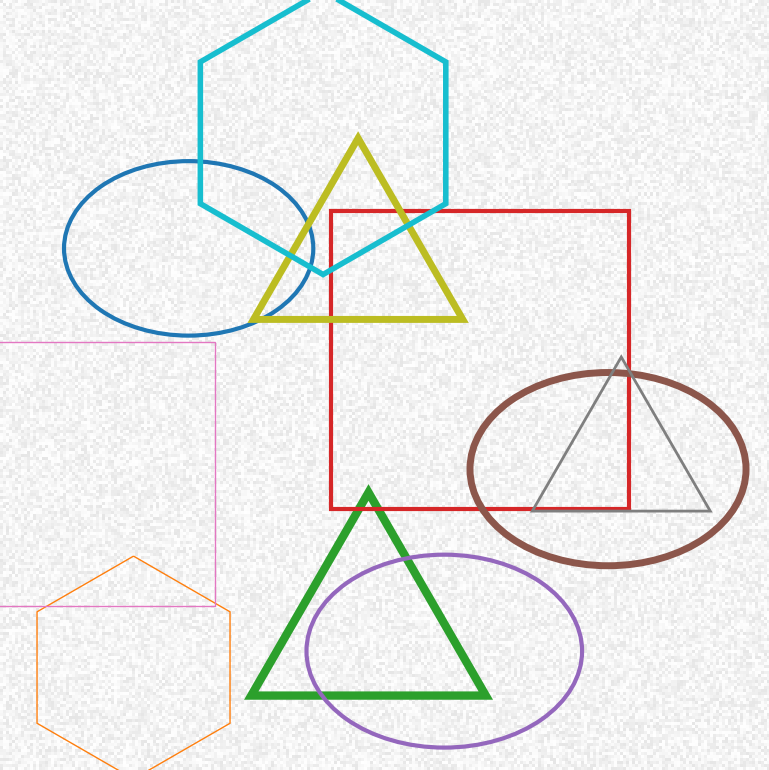[{"shape": "oval", "thickness": 1.5, "radius": 0.81, "center": [0.245, 0.677]}, {"shape": "hexagon", "thickness": 0.5, "radius": 0.72, "center": [0.173, 0.133]}, {"shape": "triangle", "thickness": 3, "radius": 0.88, "center": [0.479, 0.185]}, {"shape": "square", "thickness": 1.5, "radius": 0.97, "center": [0.624, 0.533]}, {"shape": "oval", "thickness": 1.5, "radius": 0.89, "center": [0.577, 0.154]}, {"shape": "oval", "thickness": 2.5, "radius": 0.9, "center": [0.79, 0.391]}, {"shape": "square", "thickness": 0.5, "radius": 0.85, "center": [0.109, 0.384]}, {"shape": "triangle", "thickness": 1, "radius": 0.67, "center": [0.807, 0.403]}, {"shape": "triangle", "thickness": 2.5, "radius": 0.78, "center": [0.465, 0.664]}, {"shape": "hexagon", "thickness": 2, "radius": 0.92, "center": [0.42, 0.828]}]